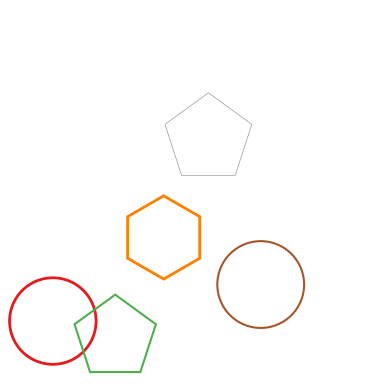[{"shape": "circle", "thickness": 2, "radius": 0.56, "center": [0.137, 0.166]}, {"shape": "pentagon", "thickness": 1.5, "radius": 0.56, "center": [0.299, 0.124]}, {"shape": "hexagon", "thickness": 2, "radius": 0.54, "center": [0.425, 0.383]}, {"shape": "circle", "thickness": 1.5, "radius": 0.56, "center": [0.677, 0.261]}, {"shape": "pentagon", "thickness": 0.5, "radius": 0.59, "center": [0.541, 0.64]}]